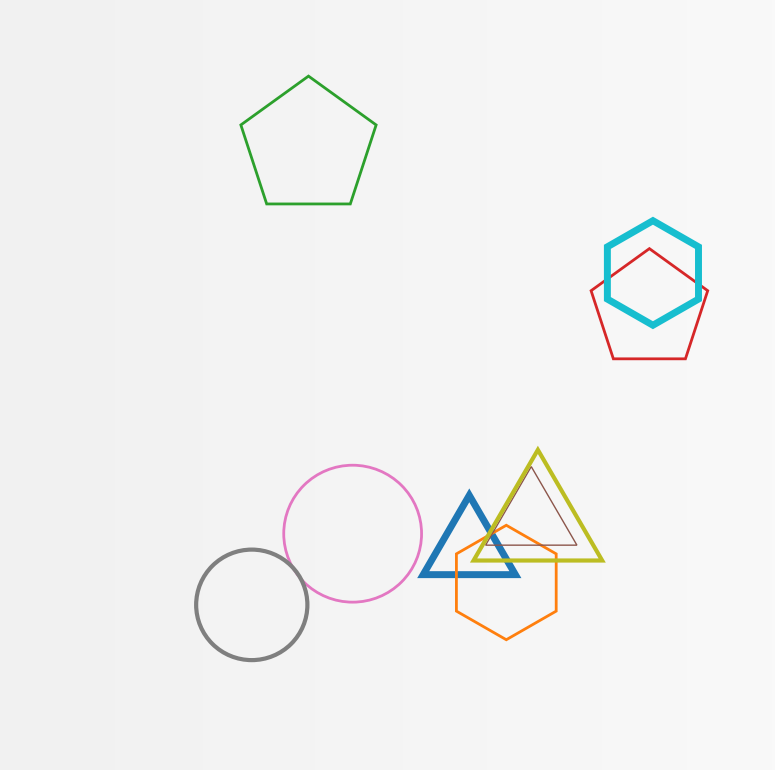[{"shape": "triangle", "thickness": 2.5, "radius": 0.34, "center": [0.606, 0.288]}, {"shape": "hexagon", "thickness": 1, "radius": 0.37, "center": [0.653, 0.244]}, {"shape": "pentagon", "thickness": 1, "radius": 0.46, "center": [0.398, 0.809]}, {"shape": "pentagon", "thickness": 1, "radius": 0.4, "center": [0.838, 0.598]}, {"shape": "triangle", "thickness": 0.5, "radius": 0.34, "center": [0.685, 0.326]}, {"shape": "circle", "thickness": 1, "radius": 0.44, "center": [0.455, 0.307]}, {"shape": "circle", "thickness": 1.5, "radius": 0.36, "center": [0.325, 0.214]}, {"shape": "triangle", "thickness": 1.5, "radius": 0.48, "center": [0.694, 0.32]}, {"shape": "hexagon", "thickness": 2.5, "radius": 0.34, "center": [0.842, 0.646]}]